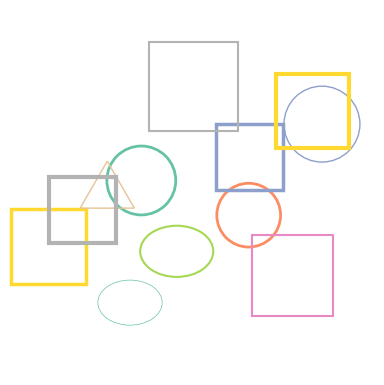[{"shape": "circle", "thickness": 2, "radius": 0.45, "center": [0.367, 0.531]}, {"shape": "oval", "thickness": 0.5, "radius": 0.42, "center": [0.338, 0.214]}, {"shape": "circle", "thickness": 2, "radius": 0.41, "center": [0.646, 0.441]}, {"shape": "circle", "thickness": 1, "radius": 0.49, "center": [0.836, 0.678]}, {"shape": "square", "thickness": 2.5, "radius": 0.43, "center": [0.648, 0.593]}, {"shape": "square", "thickness": 1.5, "radius": 0.52, "center": [0.76, 0.285]}, {"shape": "oval", "thickness": 1.5, "radius": 0.47, "center": [0.459, 0.347]}, {"shape": "square", "thickness": 3, "radius": 0.48, "center": [0.811, 0.712]}, {"shape": "square", "thickness": 2.5, "radius": 0.48, "center": [0.127, 0.359]}, {"shape": "triangle", "thickness": 1, "radius": 0.41, "center": [0.279, 0.5]}, {"shape": "square", "thickness": 1.5, "radius": 0.58, "center": [0.502, 0.775]}, {"shape": "square", "thickness": 3, "radius": 0.43, "center": [0.214, 0.454]}]